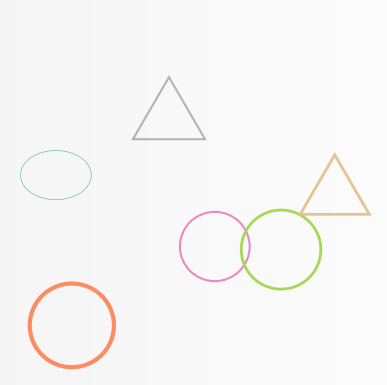[{"shape": "oval", "thickness": 0.5, "radius": 0.46, "center": [0.144, 0.545]}, {"shape": "circle", "thickness": 3, "radius": 0.54, "center": [0.185, 0.155]}, {"shape": "circle", "thickness": 1.5, "radius": 0.45, "center": [0.554, 0.36]}, {"shape": "circle", "thickness": 2, "radius": 0.51, "center": [0.725, 0.352]}, {"shape": "triangle", "thickness": 2, "radius": 0.51, "center": [0.864, 0.495]}, {"shape": "triangle", "thickness": 1.5, "radius": 0.54, "center": [0.436, 0.692]}]